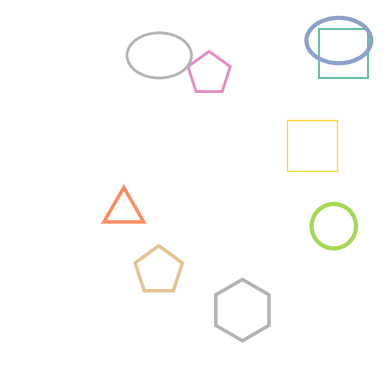[{"shape": "square", "thickness": 1.5, "radius": 0.32, "center": [0.892, 0.861]}, {"shape": "triangle", "thickness": 2.5, "radius": 0.3, "center": [0.322, 0.453]}, {"shape": "oval", "thickness": 3, "radius": 0.42, "center": [0.88, 0.895]}, {"shape": "pentagon", "thickness": 2, "radius": 0.29, "center": [0.543, 0.809]}, {"shape": "circle", "thickness": 3, "radius": 0.29, "center": [0.867, 0.412]}, {"shape": "square", "thickness": 1, "radius": 0.33, "center": [0.81, 0.622]}, {"shape": "pentagon", "thickness": 2.5, "radius": 0.32, "center": [0.412, 0.297]}, {"shape": "oval", "thickness": 2, "radius": 0.42, "center": [0.414, 0.856]}, {"shape": "hexagon", "thickness": 2.5, "radius": 0.4, "center": [0.63, 0.195]}]